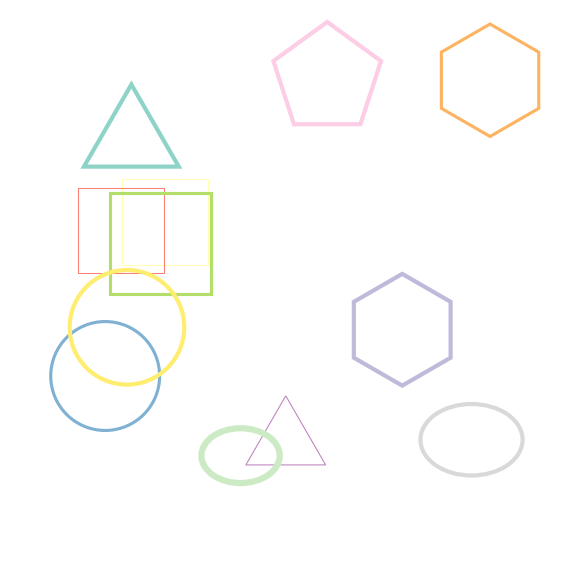[{"shape": "triangle", "thickness": 2, "radius": 0.47, "center": [0.227, 0.758]}, {"shape": "square", "thickness": 0.5, "radius": 0.37, "center": [0.285, 0.615]}, {"shape": "hexagon", "thickness": 2, "radius": 0.48, "center": [0.696, 0.428]}, {"shape": "square", "thickness": 0.5, "radius": 0.37, "center": [0.21, 0.6]}, {"shape": "circle", "thickness": 1.5, "radius": 0.47, "center": [0.182, 0.348]}, {"shape": "hexagon", "thickness": 1.5, "radius": 0.49, "center": [0.849, 0.86]}, {"shape": "square", "thickness": 1.5, "radius": 0.44, "center": [0.279, 0.577]}, {"shape": "pentagon", "thickness": 2, "radius": 0.49, "center": [0.567, 0.863]}, {"shape": "oval", "thickness": 2, "radius": 0.44, "center": [0.816, 0.238]}, {"shape": "triangle", "thickness": 0.5, "radius": 0.4, "center": [0.495, 0.234]}, {"shape": "oval", "thickness": 3, "radius": 0.34, "center": [0.417, 0.21]}, {"shape": "circle", "thickness": 2, "radius": 0.5, "center": [0.22, 0.432]}]